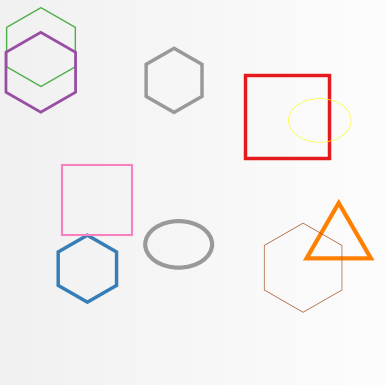[{"shape": "square", "thickness": 2.5, "radius": 0.54, "center": [0.741, 0.697]}, {"shape": "hexagon", "thickness": 2.5, "radius": 0.43, "center": [0.225, 0.302]}, {"shape": "hexagon", "thickness": 1, "radius": 0.51, "center": [0.106, 0.878]}, {"shape": "hexagon", "thickness": 2, "radius": 0.52, "center": [0.105, 0.812]}, {"shape": "triangle", "thickness": 3, "radius": 0.48, "center": [0.874, 0.377]}, {"shape": "oval", "thickness": 0.5, "radius": 0.41, "center": [0.825, 0.687]}, {"shape": "hexagon", "thickness": 0.5, "radius": 0.58, "center": [0.782, 0.305]}, {"shape": "square", "thickness": 1.5, "radius": 0.45, "center": [0.251, 0.48]}, {"shape": "hexagon", "thickness": 2.5, "radius": 0.42, "center": [0.449, 0.791]}, {"shape": "oval", "thickness": 3, "radius": 0.43, "center": [0.461, 0.365]}]